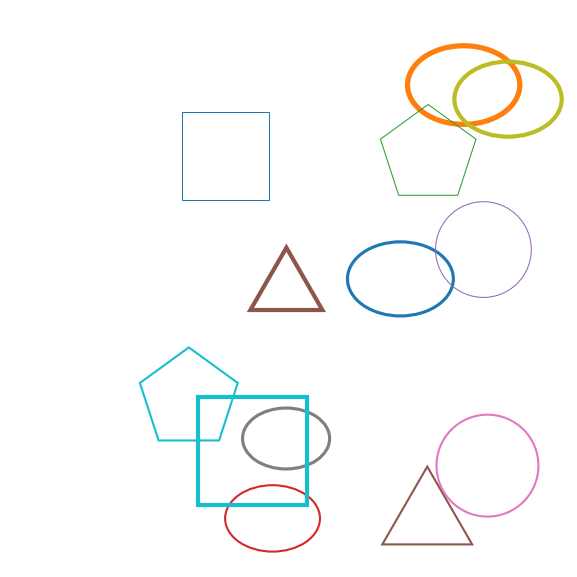[{"shape": "oval", "thickness": 1.5, "radius": 0.46, "center": [0.693, 0.516]}, {"shape": "square", "thickness": 0.5, "radius": 0.38, "center": [0.39, 0.729]}, {"shape": "oval", "thickness": 2.5, "radius": 0.49, "center": [0.803, 0.852]}, {"shape": "pentagon", "thickness": 0.5, "radius": 0.43, "center": [0.741, 0.731]}, {"shape": "oval", "thickness": 1, "radius": 0.41, "center": [0.472, 0.101]}, {"shape": "circle", "thickness": 0.5, "radius": 0.41, "center": [0.837, 0.567]}, {"shape": "triangle", "thickness": 2, "radius": 0.36, "center": [0.496, 0.498]}, {"shape": "triangle", "thickness": 1, "radius": 0.45, "center": [0.74, 0.101]}, {"shape": "circle", "thickness": 1, "radius": 0.44, "center": [0.844, 0.193]}, {"shape": "oval", "thickness": 1.5, "radius": 0.38, "center": [0.495, 0.24]}, {"shape": "oval", "thickness": 2, "radius": 0.46, "center": [0.88, 0.827]}, {"shape": "pentagon", "thickness": 1, "radius": 0.45, "center": [0.327, 0.308]}, {"shape": "square", "thickness": 2, "radius": 0.47, "center": [0.437, 0.218]}]